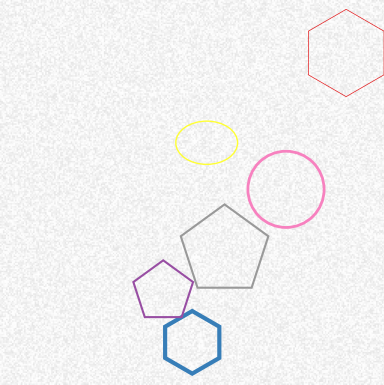[{"shape": "hexagon", "thickness": 0.5, "radius": 0.57, "center": [0.899, 0.862]}, {"shape": "hexagon", "thickness": 3, "radius": 0.41, "center": [0.499, 0.111]}, {"shape": "pentagon", "thickness": 1.5, "radius": 0.41, "center": [0.424, 0.242]}, {"shape": "oval", "thickness": 1, "radius": 0.4, "center": [0.537, 0.629]}, {"shape": "circle", "thickness": 2, "radius": 0.49, "center": [0.743, 0.508]}, {"shape": "pentagon", "thickness": 1.5, "radius": 0.6, "center": [0.583, 0.349]}]